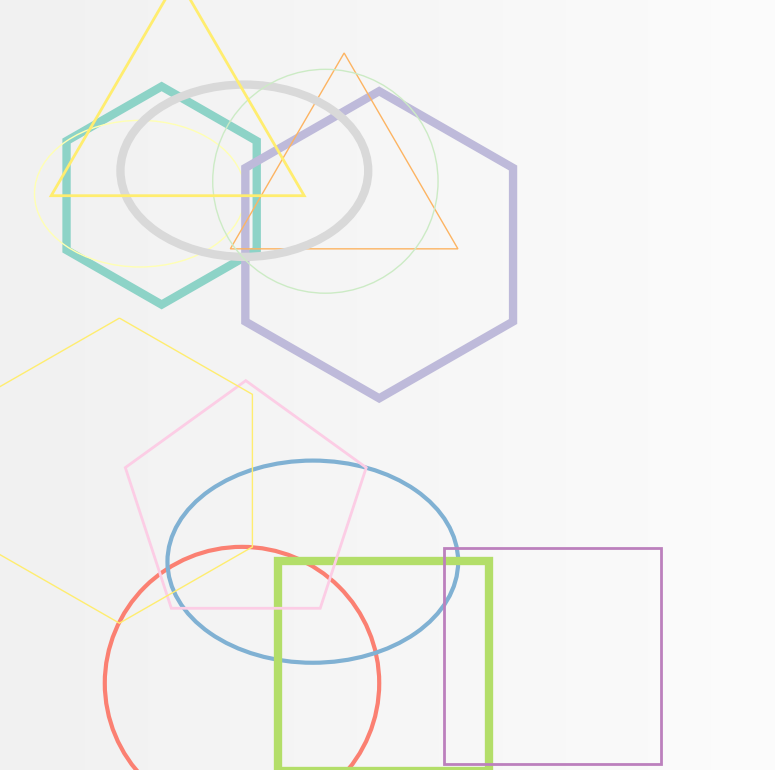[{"shape": "hexagon", "thickness": 3, "radius": 0.71, "center": [0.209, 0.746]}, {"shape": "oval", "thickness": 0.5, "radius": 0.68, "center": [0.18, 0.748]}, {"shape": "hexagon", "thickness": 3, "radius": 1.0, "center": [0.489, 0.682]}, {"shape": "circle", "thickness": 1.5, "radius": 0.89, "center": [0.312, 0.113]}, {"shape": "oval", "thickness": 1.5, "radius": 0.94, "center": [0.404, 0.271]}, {"shape": "triangle", "thickness": 0.5, "radius": 0.85, "center": [0.444, 0.762]}, {"shape": "square", "thickness": 3, "radius": 0.68, "center": [0.495, 0.135]}, {"shape": "pentagon", "thickness": 1, "radius": 0.82, "center": [0.317, 0.342]}, {"shape": "oval", "thickness": 3, "radius": 0.8, "center": [0.315, 0.778]}, {"shape": "square", "thickness": 1, "radius": 0.7, "center": [0.713, 0.148]}, {"shape": "circle", "thickness": 0.5, "radius": 0.73, "center": [0.42, 0.765]}, {"shape": "hexagon", "thickness": 0.5, "radius": 0.99, "center": [0.154, 0.389]}, {"shape": "triangle", "thickness": 1, "radius": 0.94, "center": [0.229, 0.84]}]